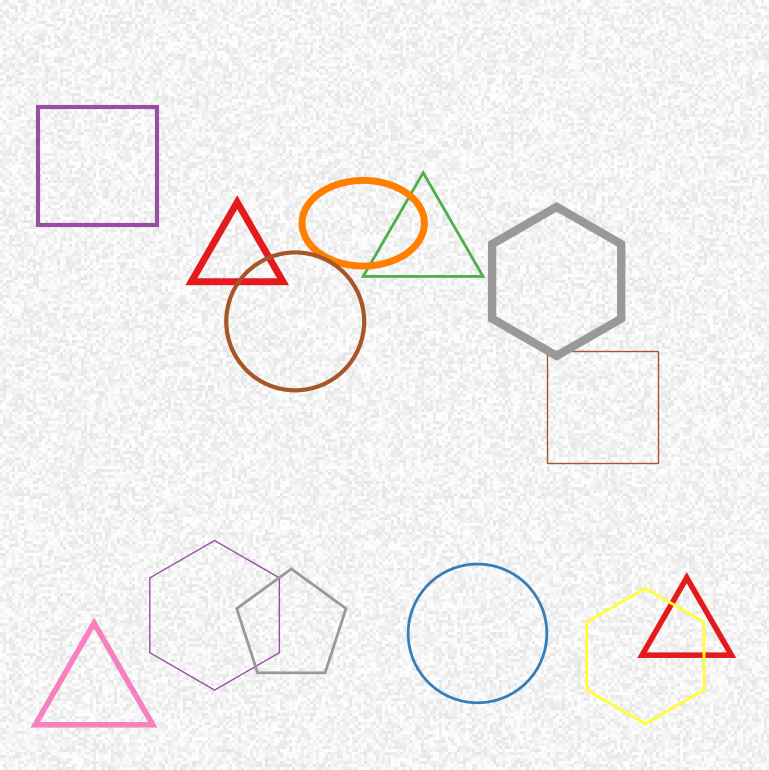[{"shape": "triangle", "thickness": 2.5, "radius": 0.34, "center": [0.308, 0.669]}, {"shape": "triangle", "thickness": 2, "radius": 0.34, "center": [0.892, 0.183]}, {"shape": "circle", "thickness": 1, "radius": 0.45, "center": [0.62, 0.177]}, {"shape": "triangle", "thickness": 1, "radius": 0.45, "center": [0.55, 0.686]}, {"shape": "hexagon", "thickness": 0.5, "radius": 0.49, "center": [0.279, 0.201]}, {"shape": "square", "thickness": 1.5, "radius": 0.39, "center": [0.126, 0.784]}, {"shape": "oval", "thickness": 2.5, "radius": 0.4, "center": [0.472, 0.71]}, {"shape": "hexagon", "thickness": 1, "radius": 0.44, "center": [0.838, 0.148]}, {"shape": "square", "thickness": 0.5, "radius": 0.36, "center": [0.782, 0.471]}, {"shape": "circle", "thickness": 1.5, "radius": 0.45, "center": [0.383, 0.583]}, {"shape": "triangle", "thickness": 2, "radius": 0.44, "center": [0.122, 0.103]}, {"shape": "hexagon", "thickness": 3, "radius": 0.48, "center": [0.723, 0.635]}, {"shape": "pentagon", "thickness": 1, "radius": 0.37, "center": [0.378, 0.187]}]